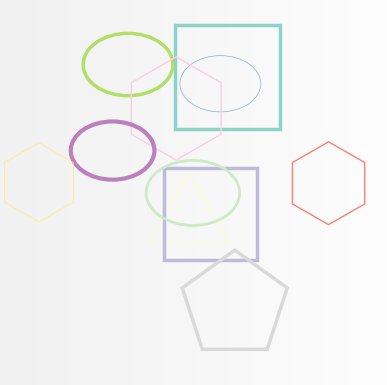[{"shape": "square", "thickness": 2.5, "radius": 0.68, "center": [0.587, 0.801]}, {"shape": "triangle", "thickness": 0.5, "radius": 0.6, "center": [0.487, 0.431]}, {"shape": "square", "thickness": 2.5, "radius": 0.6, "center": [0.542, 0.444]}, {"shape": "hexagon", "thickness": 1, "radius": 0.54, "center": [0.848, 0.524]}, {"shape": "oval", "thickness": 0.5, "radius": 0.52, "center": [0.569, 0.782]}, {"shape": "oval", "thickness": 2.5, "radius": 0.58, "center": [0.33, 0.832]}, {"shape": "hexagon", "thickness": 1, "radius": 0.67, "center": [0.455, 0.718]}, {"shape": "pentagon", "thickness": 2.5, "radius": 0.71, "center": [0.606, 0.208]}, {"shape": "oval", "thickness": 3, "radius": 0.54, "center": [0.291, 0.609]}, {"shape": "oval", "thickness": 2, "radius": 0.6, "center": [0.498, 0.499]}, {"shape": "hexagon", "thickness": 0.5, "radius": 0.51, "center": [0.1, 0.526]}]